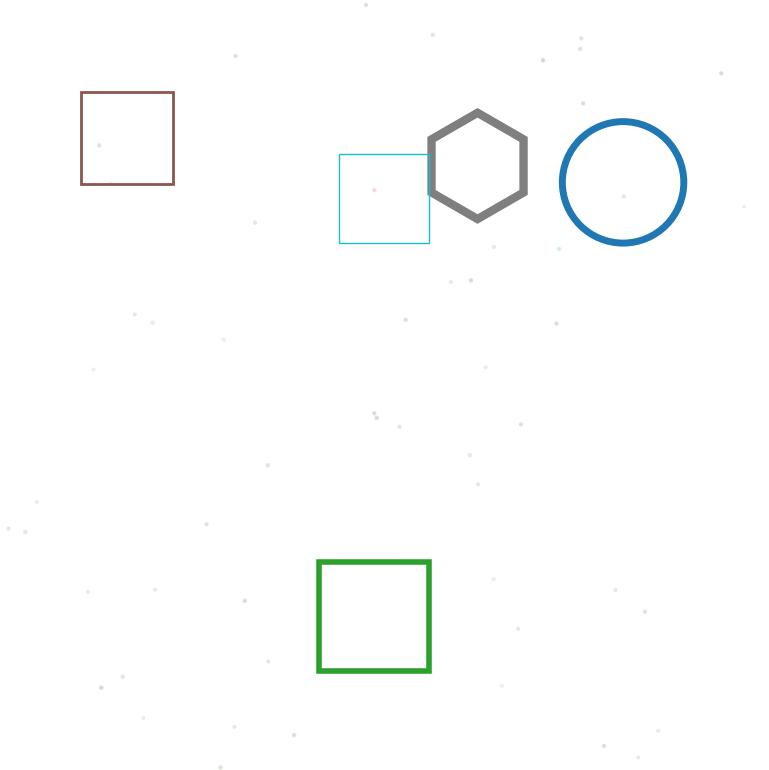[{"shape": "circle", "thickness": 2.5, "radius": 0.39, "center": [0.809, 0.763]}, {"shape": "square", "thickness": 2, "radius": 0.36, "center": [0.486, 0.199]}, {"shape": "square", "thickness": 1, "radius": 0.3, "center": [0.165, 0.821]}, {"shape": "hexagon", "thickness": 3, "radius": 0.34, "center": [0.62, 0.785]}, {"shape": "square", "thickness": 0.5, "radius": 0.29, "center": [0.499, 0.742]}]